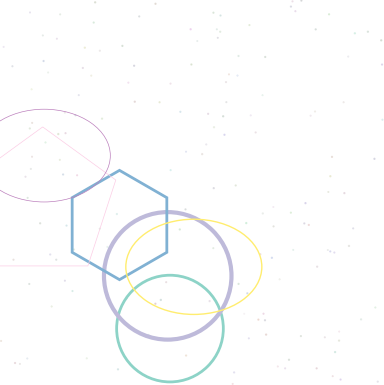[{"shape": "circle", "thickness": 2, "radius": 0.69, "center": [0.442, 0.147]}, {"shape": "circle", "thickness": 3, "radius": 0.83, "center": [0.436, 0.283]}, {"shape": "hexagon", "thickness": 2, "radius": 0.71, "center": [0.31, 0.416]}, {"shape": "pentagon", "thickness": 0.5, "radius": 1.0, "center": [0.111, 0.471]}, {"shape": "oval", "thickness": 0.5, "radius": 0.86, "center": [0.114, 0.596]}, {"shape": "oval", "thickness": 1, "radius": 0.88, "center": [0.503, 0.307]}]